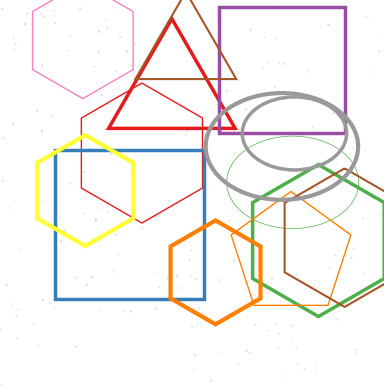[{"shape": "triangle", "thickness": 2.5, "radius": 0.95, "center": [0.446, 0.761]}, {"shape": "hexagon", "thickness": 1, "radius": 0.91, "center": [0.369, 0.602]}, {"shape": "square", "thickness": 2.5, "radius": 0.97, "center": [0.335, 0.418]}, {"shape": "hexagon", "thickness": 2.5, "radius": 0.99, "center": [0.827, 0.375]}, {"shape": "oval", "thickness": 0.5, "radius": 0.86, "center": [0.76, 0.526]}, {"shape": "square", "thickness": 2.5, "radius": 0.82, "center": [0.733, 0.818]}, {"shape": "hexagon", "thickness": 3, "radius": 0.67, "center": [0.56, 0.293]}, {"shape": "pentagon", "thickness": 1, "radius": 0.82, "center": [0.756, 0.339]}, {"shape": "hexagon", "thickness": 3, "radius": 0.72, "center": [0.222, 0.505]}, {"shape": "hexagon", "thickness": 1.5, "radius": 0.9, "center": [0.895, 0.383]}, {"shape": "triangle", "thickness": 1.5, "radius": 0.76, "center": [0.483, 0.87]}, {"shape": "hexagon", "thickness": 1, "radius": 0.75, "center": [0.215, 0.895]}, {"shape": "oval", "thickness": 2.5, "radius": 0.68, "center": [0.765, 0.653]}, {"shape": "oval", "thickness": 3, "radius": 0.99, "center": [0.732, 0.62]}]